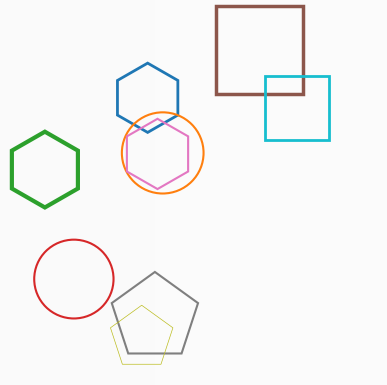[{"shape": "hexagon", "thickness": 2, "radius": 0.45, "center": [0.381, 0.746]}, {"shape": "circle", "thickness": 1.5, "radius": 0.53, "center": [0.42, 0.603]}, {"shape": "hexagon", "thickness": 3, "radius": 0.49, "center": [0.116, 0.56]}, {"shape": "circle", "thickness": 1.5, "radius": 0.51, "center": [0.191, 0.275]}, {"shape": "square", "thickness": 2.5, "radius": 0.57, "center": [0.67, 0.87]}, {"shape": "hexagon", "thickness": 1.5, "radius": 0.46, "center": [0.406, 0.6]}, {"shape": "pentagon", "thickness": 1.5, "radius": 0.59, "center": [0.4, 0.177]}, {"shape": "pentagon", "thickness": 0.5, "radius": 0.42, "center": [0.366, 0.122]}, {"shape": "square", "thickness": 2, "radius": 0.42, "center": [0.766, 0.719]}]